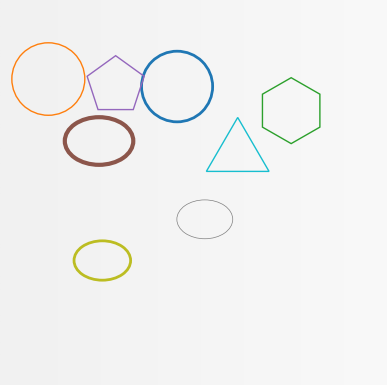[{"shape": "circle", "thickness": 2, "radius": 0.46, "center": [0.457, 0.775]}, {"shape": "circle", "thickness": 1, "radius": 0.47, "center": [0.125, 0.795]}, {"shape": "hexagon", "thickness": 1, "radius": 0.43, "center": [0.751, 0.713]}, {"shape": "pentagon", "thickness": 1, "radius": 0.39, "center": [0.298, 0.778]}, {"shape": "oval", "thickness": 3, "radius": 0.44, "center": [0.256, 0.634]}, {"shape": "oval", "thickness": 0.5, "radius": 0.36, "center": [0.529, 0.43]}, {"shape": "oval", "thickness": 2, "radius": 0.37, "center": [0.264, 0.323]}, {"shape": "triangle", "thickness": 1, "radius": 0.47, "center": [0.613, 0.602]}]